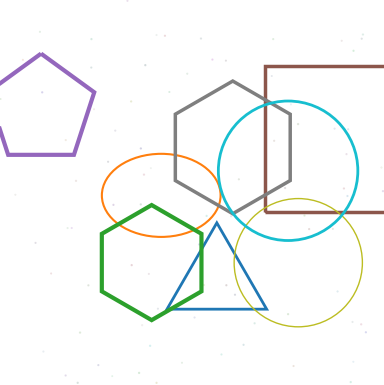[{"shape": "triangle", "thickness": 2, "radius": 0.75, "center": [0.563, 0.272]}, {"shape": "oval", "thickness": 1.5, "radius": 0.77, "center": [0.419, 0.493]}, {"shape": "hexagon", "thickness": 3, "radius": 0.75, "center": [0.394, 0.318]}, {"shape": "pentagon", "thickness": 3, "radius": 0.73, "center": [0.107, 0.715]}, {"shape": "square", "thickness": 2.5, "radius": 0.95, "center": [0.878, 0.639]}, {"shape": "hexagon", "thickness": 2.5, "radius": 0.86, "center": [0.605, 0.617]}, {"shape": "circle", "thickness": 1, "radius": 0.83, "center": [0.775, 0.318]}, {"shape": "circle", "thickness": 2, "radius": 0.91, "center": [0.748, 0.556]}]